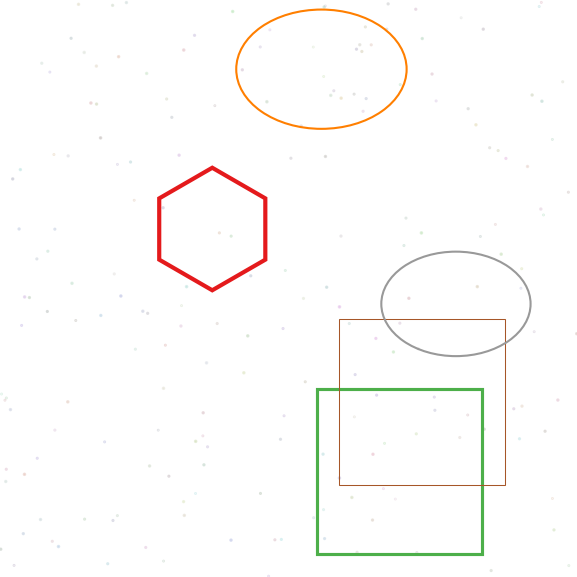[{"shape": "hexagon", "thickness": 2, "radius": 0.53, "center": [0.368, 0.603]}, {"shape": "square", "thickness": 1.5, "radius": 0.71, "center": [0.691, 0.183]}, {"shape": "oval", "thickness": 1, "radius": 0.74, "center": [0.557, 0.879]}, {"shape": "square", "thickness": 0.5, "radius": 0.72, "center": [0.731, 0.303]}, {"shape": "oval", "thickness": 1, "radius": 0.65, "center": [0.79, 0.473]}]